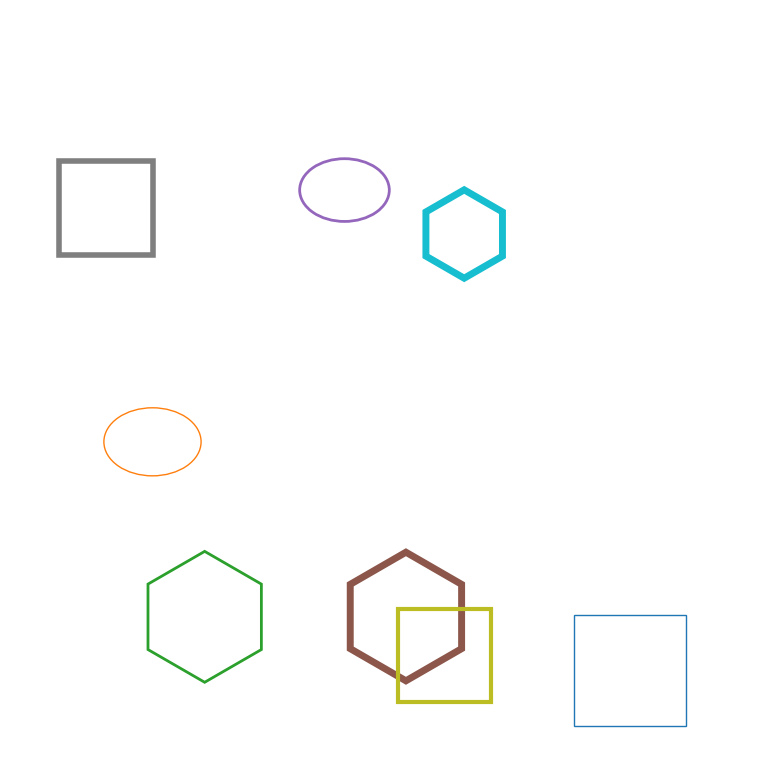[{"shape": "square", "thickness": 0.5, "radius": 0.36, "center": [0.818, 0.129]}, {"shape": "oval", "thickness": 0.5, "radius": 0.32, "center": [0.198, 0.426]}, {"shape": "hexagon", "thickness": 1, "radius": 0.43, "center": [0.266, 0.199]}, {"shape": "oval", "thickness": 1, "radius": 0.29, "center": [0.447, 0.753]}, {"shape": "hexagon", "thickness": 2.5, "radius": 0.42, "center": [0.527, 0.199]}, {"shape": "square", "thickness": 2, "radius": 0.31, "center": [0.138, 0.73]}, {"shape": "square", "thickness": 1.5, "radius": 0.3, "center": [0.577, 0.149]}, {"shape": "hexagon", "thickness": 2.5, "radius": 0.29, "center": [0.603, 0.696]}]